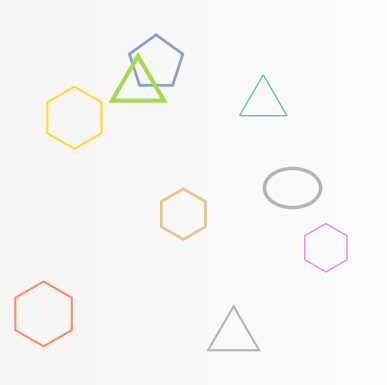[{"shape": "triangle", "thickness": 1, "radius": 0.35, "center": [0.679, 0.735]}, {"shape": "hexagon", "thickness": 1.5, "radius": 0.42, "center": [0.112, 0.185]}, {"shape": "pentagon", "thickness": 2, "radius": 0.36, "center": [0.403, 0.837]}, {"shape": "hexagon", "thickness": 1, "radius": 0.31, "center": [0.841, 0.356]}, {"shape": "triangle", "thickness": 3, "radius": 0.39, "center": [0.356, 0.777]}, {"shape": "hexagon", "thickness": 1.5, "radius": 0.4, "center": [0.192, 0.694]}, {"shape": "hexagon", "thickness": 2, "radius": 0.33, "center": [0.473, 0.444]}, {"shape": "oval", "thickness": 2.5, "radius": 0.36, "center": [0.755, 0.512]}, {"shape": "triangle", "thickness": 1.5, "radius": 0.38, "center": [0.603, 0.128]}]